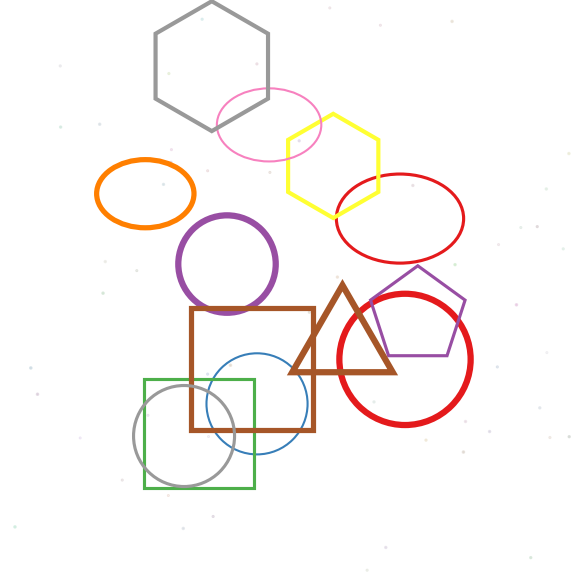[{"shape": "oval", "thickness": 1.5, "radius": 0.55, "center": [0.693, 0.621]}, {"shape": "circle", "thickness": 3, "radius": 0.57, "center": [0.701, 0.377]}, {"shape": "circle", "thickness": 1, "radius": 0.44, "center": [0.445, 0.3]}, {"shape": "square", "thickness": 1.5, "radius": 0.47, "center": [0.345, 0.249]}, {"shape": "pentagon", "thickness": 1.5, "radius": 0.43, "center": [0.723, 0.453]}, {"shape": "circle", "thickness": 3, "radius": 0.42, "center": [0.393, 0.542]}, {"shape": "oval", "thickness": 2.5, "radius": 0.42, "center": [0.252, 0.664]}, {"shape": "hexagon", "thickness": 2, "radius": 0.45, "center": [0.577, 0.712]}, {"shape": "square", "thickness": 2.5, "radius": 0.53, "center": [0.436, 0.361]}, {"shape": "triangle", "thickness": 3, "radius": 0.5, "center": [0.593, 0.405]}, {"shape": "oval", "thickness": 1, "radius": 0.45, "center": [0.466, 0.783]}, {"shape": "hexagon", "thickness": 2, "radius": 0.56, "center": [0.367, 0.885]}, {"shape": "circle", "thickness": 1.5, "radius": 0.44, "center": [0.319, 0.244]}]